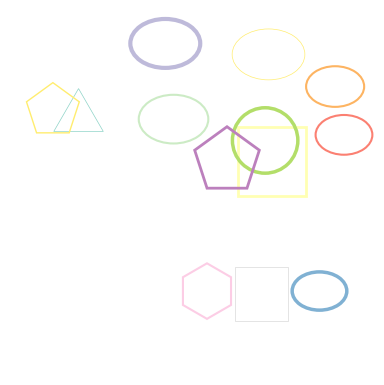[{"shape": "triangle", "thickness": 0.5, "radius": 0.37, "center": [0.204, 0.696]}, {"shape": "square", "thickness": 2, "radius": 0.44, "center": [0.707, 0.58]}, {"shape": "oval", "thickness": 3, "radius": 0.45, "center": [0.429, 0.887]}, {"shape": "oval", "thickness": 1.5, "radius": 0.37, "center": [0.893, 0.65]}, {"shape": "oval", "thickness": 2.5, "radius": 0.35, "center": [0.83, 0.244]}, {"shape": "oval", "thickness": 1.5, "radius": 0.38, "center": [0.87, 0.775]}, {"shape": "circle", "thickness": 2.5, "radius": 0.42, "center": [0.689, 0.635]}, {"shape": "hexagon", "thickness": 1.5, "radius": 0.36, "center": [0.538, 0.244]}, {"shape": "square", "thickness": 0.5, "radius": 0.35, "center": [0.679, 0.236]}, {"shape": "pentagon", "thickness": 2, "radius": 0.44, "center": [0.59, 0.583]}, {"shape": "oval", "thickness": 1.5, "radius": 0.45, "center": [0.451, 0.691]}, {"shape": "pentagon", "thickness": 1, "radius": 0.36, "center": [0.137, 0.713]}, {"shape": "oval", "thickness": 0.5, "radius": 0.47, "center": [0.697, 0.859]}]